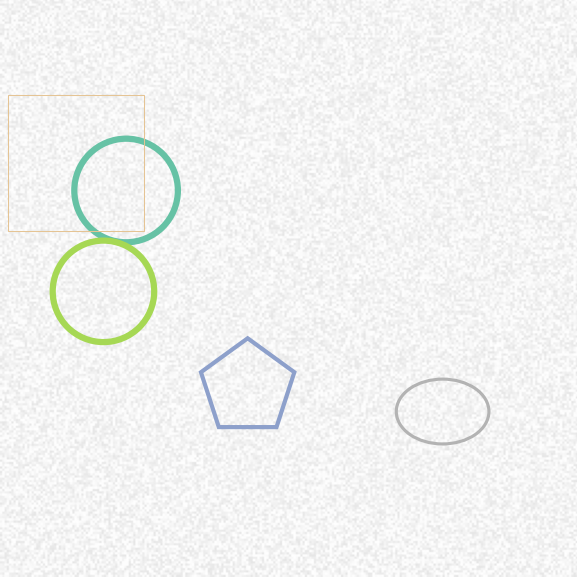[{"shape": "circle", "thickness": 3, "radius": 0.45, "center": [0.218, 0.669]}, {"shape": "pentagon", "thickness": 2, "radius": 0.43, "center": [0.429, 0.328]}, {"shape": "circle", "thickness": 3, "radius": 0.44, "center": [0.179, 0.495]}, {"shape": "square", "thickness": 0.5, "radius": 0.59, "center": [0.132, 0.717]}, {"shape": "oval", "thickness": 1.5, "radius": 0.4, "center": [0.766, 0.287]}]